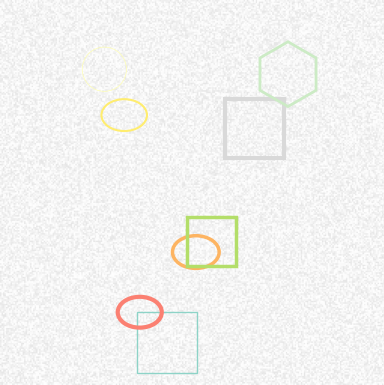[{"shape": "square", "thickness": 1, "radius": 0.39, "center": [0.433, 0.111]}, {"shape": "circle", "thickness": 0.5, "radius": 0.29, "center": [0.271, 0.82]}, {"shape": "oval", "thickness": 3, "radius": 0.29, "center": [0.363, 0.189]}, {"shape": "oval", "thickness": 2.5, "radius": 0.3, "center": [0.509, 0.345]}, {"shape": "square", "thickness": 2.5, "radius": 0.32, "center": [0.55, 0.373]}, {"shape": "square", "thickness": 3, "radius": 0.38, "center": [0.661, 0.666]}, {"shape": "hexagon", "thickness": 2, "radius": 0.42, "center": [0.748, 0.807]}, {"shape": "oval", "thickness": 1.5, "radius": 0.3, "center": [0.323, 0.701]}]